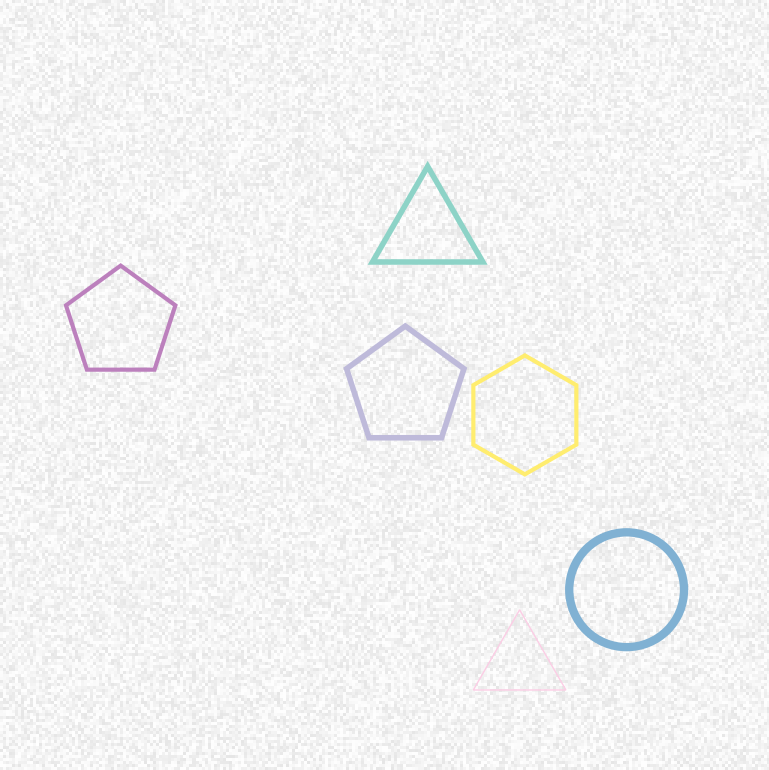[{"shape": "triangle", "thickness": 2, "radius": 0.41, "center": [0.555, 0.701]}, {"shape": "pentagon", "thickness": 2, "radius": 0.4, "center": [0.526, 0.496]}, {"shape": "circle", "thickness": 3, "radius": 0.37, "center": [0.814, 0.234]}, {"shape": "triangle", "thickness": 0.5, "radius": 0.35, "center": [0.675, 0.139]}, {"shape": "pentagon", "thickness": 1.5, "radius": 0.37, "center": [0.157, 0.58]}, {"shape": "hexagon", "thickness": 1.5, "radius": 0.39, "center": [0.682, 0.461]}]